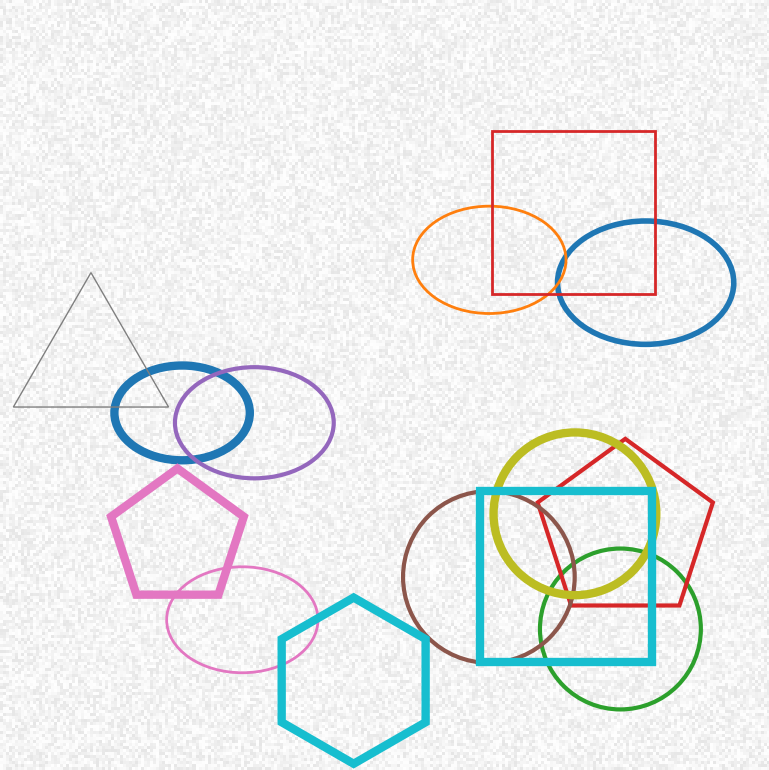[{"shape": "oval", "thickness": 3, "radius": 0.44, "center": [0.237, 0.464]}, {"shape": "oval", "thickness": 2, "radius": 0.57, "center": [0.838, 0.633]}, {"shape": "oval", "thickness": 1, "radius": 0.5, "center": [0.635, 0.663]}, {"shape": "circle", "thickness": 1.5, "radius": 0.52, "center": [0.806, 0.183]}, {"shape": "square", "thickness": 1, "radius": 0.53, "center": [0.745, 0.723]}, {"shape": "pentagon", "thickness": 1.5, "radius": 0.6, "center": [0.812, 0.31]}, {"shape": "oval", "thickness": 1.5, "radius": 0.52, "center": [0.33, 0.451]}, {"shape": "circle", "thickness": 1.5, "radius": 0.56, "center": [0.635, 0.251]}, {"shape": "oval", "thickness": 1, "radius": 0.49, "center": [0.315, 0.195]}, {"shape": "pentagon", "thickness": 3, "radius": 0.45, "center": [0.23, 0.301]}, {"shape": "triangle", "thickness": 0.5, "radius": 0.58, "center": [0.118, 0.53]}, {"shape": "circle", "thickness": 3, "radius": 0.53, "center": [0.747, 0.333]}, {"shape": "square", "thickness": 3, "radius": 0.56, "center": [0.735, 0.251]}, {"shape": "hexagon", "thickness": 3, "radius": 0.54, "center": [0.459, 0.116]}]